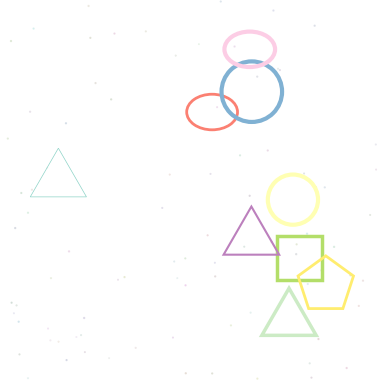[{"shape": "triangle", "thickness": 0.5, "radius": 0.42, "center": [0.152, 0.531]}, {"shape": "circle", "thickness": 3, "radius": 0.33, "center": [0.761, 0.481]}, {"shape": "oval", "thickness": 2, "radius": 0.33, "center": [0.551, 0.709]}, {"shape": "circle", "thickness": 3, "radius": 0.39, "center": [0.654, 0.762]}, {"shape": "square", "thickness": 2.5, "radius": 0.29, "center": [0.777, 0.33]}, {"shape": "oval", "thickness": 3, "radius": 0.33, "center": [0.649, 0.872]}, {"shape": "triangle", "thickness": 1.5, "radius": 0.42, "center": [0.653, 0.38]}, {"shape": "triangle", "thickness": 2.5, "radius": 0.41, "center": [0.751, 0.17]}, {"shape": "pentagon", "thickness": 2, "radius": 0.38, "center": [0.846, 0.26]}]